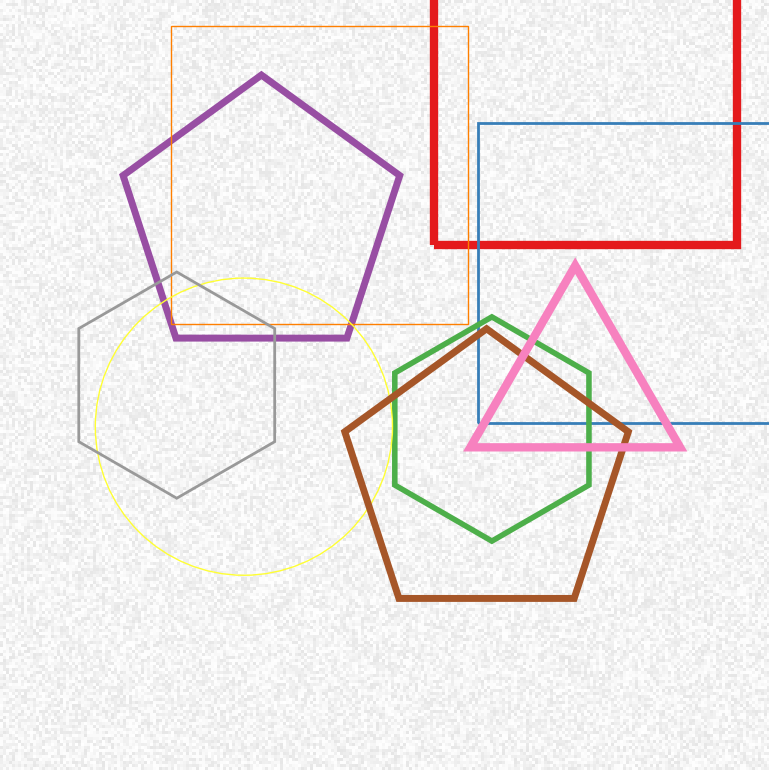[{"shape": "square", "thickness": 3, "radius": 0.99, "center": [0.76, 0.879]}, {"shape": "square", "thickness": 1, "radius": 0.97, "center": [0.815, 0.645]}, {"shape": "hexagon", "thickness": 2, "radius": 0.73, "center": [0.639, 0.443]}, {"shape": "pentagon", "thickness": 2.5, "radius": 0.94, "center": [0.34, 0.714]}, {"shape": "square", "thickness": 0.5, "radius": 0.97, "center": [0.415, 0.773]}, {"shape": "circle", "thickness": 0.5, "radius": 0.96, "center": [0.317, 0.446]}, {"shape": "pentagon", "thickness": 2.5, "radius": 0.97, "center": [0.632, 0.379]}, {"shape": "triangle", "thickness": 3, "radius": 0.79, "center": [0.747, 0.498]}, {"shape": "hexagon", "thickness": 1, "radius": 0.73, "center": [0.23, 0.5]}]